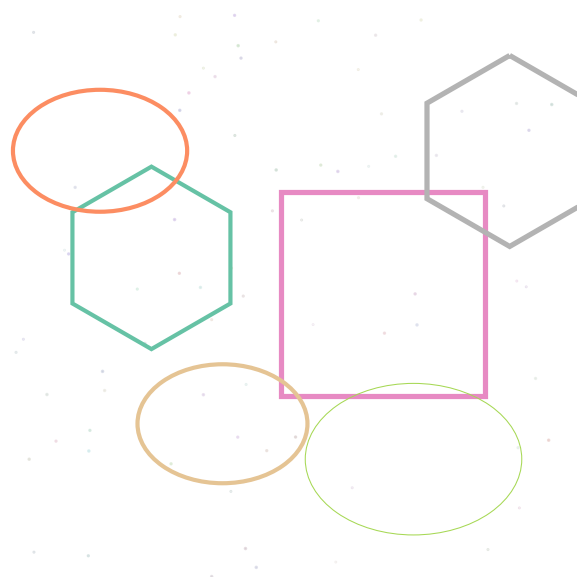[{"shape": "hexagon", "thickness": 2, "radius": 0.79, "center": [0.262, 0.553]}, {"shape": "oval", "thickness": 2, "radius": 0.75, "center": [0.173, 0.738]}, {"shape": "square", "thickness": 2.5, "radius": 0.88, "center": [0.663, 0.49]}, {"shape": "oval", "thickness": 0.5, "radius": 0.94, "center": [0.716, 0.204]}, {"shape": "oval", "thickness": 2, "radius": 0.74, "center": [0.385, 0.265]}, {"shape": "hexagon", "thickness": 2.5, "radius": 0.83, "center": [0.883, 0.738]}]